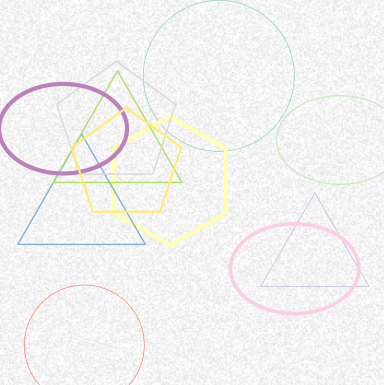[{"shape": "circle", "thickness": 0.5, "radius": 0.98, "center": [0.568, 0.803]}, {"shape": "hexagon", "thickness": 3, "radius": 0.84, "center": [0.442, 0.53]}, {"shape": "triangle", "thickness": 0.5, "radius": 0.81, "center": [0.818, 0.337]}, {"shape": "circle", "thickness": 0.5, "radius": 0.78, "center": [0.219, 0.104]}, {"shape": "triangle", "thickness": 1, "radius": 0.96, "center": [0.212, 0.461]}, {"shape": "triangle", "thickness": 1, "radius": 0.97, "center": [0.305, 0.623]}, {"shape": "oval", "thickness": 2.5, "radius": 0.83, "center": [0.765, 0.302]}, {"shape": "pentagon", "thickness": 1, "radius": 0.81, "center": [0.302, 0.679]}, {"shape": "oval", "thickness": 3, "radius": 0.83, "center": [0.164, 0.666]}, {"shape": "oval", "thickness": 1, "radius": 0.82, "center": [0.883, 0.636]}, {"shape": "pentagon", "thickness": 1.5, "radius": 0.75, "center": [0.328, 0.571]}]